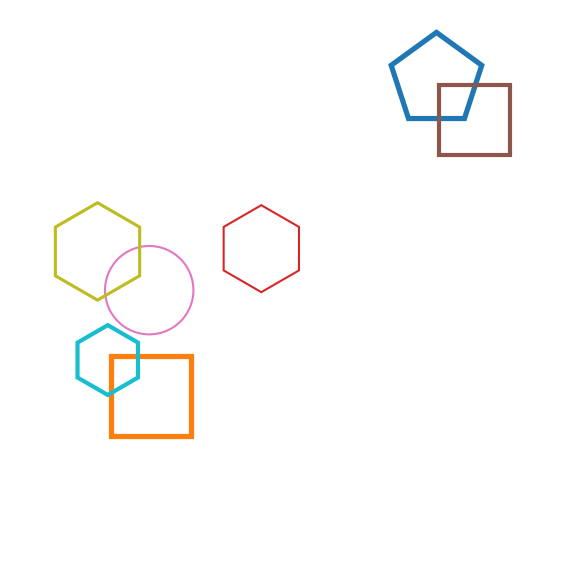[{"shape": "pentagon", "thickness": 2.5, "radius": 0.41, "center": [0.756, 0.861]}, {"shape": "square", "thickness": 2.5, "radius": 0.35, "center": [0.262, 0.314]}, {"shape": "hexagon", "thickness": 1, "radius": 0.38, "center": [0.452, 0.569]}, {"shape": "square", "thickness": 2, "radius": 0.31, "center": [0.822, 0.791]}, {"shape": "circle", "thickness": 1, "radius": 0.38, "center": [0.258, 0.497]}, {"shape": "hexagon", "thickness": 1.5, "radius": 0.42, "center": [0.169, 0.564]}, {"shape": "hexagon", "thickness": 2, "radius": 0.3, "center": [0.187, 0.376]}]